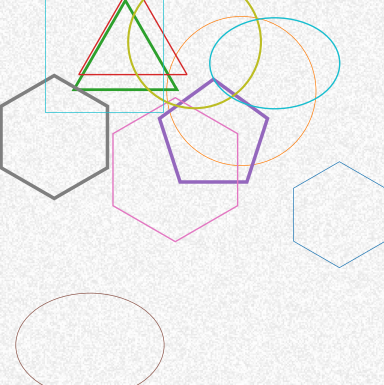[{"shape": "hexagon", "thickness": 0.5, "radius": 0.69, "center": [0.882, 0.442]}, {"shape": "circle", "thickness": 0.5, "radius": 0.97, "center": [0.627, 0.764]}, {"shape": "triangle", "thickness": 2, "radius": 0.77, "center": [0.326, 0.844]}, {"shape": "triangle", "thickness": 1, "radius": 0.81, "center": [0.345, 0.887]}, {"shape": "pentagon", "thickness": 2.5, "radius": 0.74, "center": [0.555, 0.647]}, {"shape": "oval", "thickness": 0.5, "radius": 0.96, "center": [0.234, 0.104]}, {"shape": "hexagon", "thickness": 1, "radius": 0.93, "center": [0.455, 0.559]}, {"shape": "hexagon", "thickness": 2.5, "radius": 0.8, "center": [0.141, 0.644]}, {"shape": "circle", "thickness": 1.5, "radius": 0.86, "center": [0.505, 0.891]}, {"shape": "square", "thickness": 0.5, "radius": 0.76, "center": [0.27, 0.861]}, {"shape": "oval", "thickness": 1, "radius": 0.84, "center": [0.714, 0.836]}]